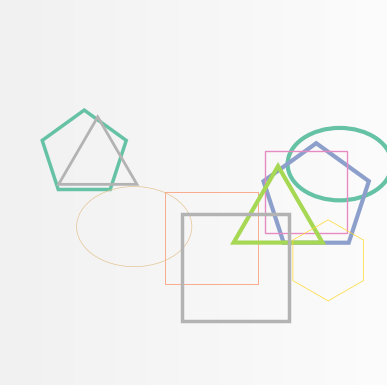[{"shape": "oval", "thickness": 3, "radius": 0.67, "center": [0.877, 0.574]}, {"shape": "pentagon", "thickness": 2.5, "radius": 0.57, "center": [0.217, 0.6]}, {"shape": "square", "thickness": 0.5, "radius": 0.6, "center": [0.545, 0.382]}, {"shape": "pentagon", "thickness": 3, "radius": 0.71, "center": [0.816, 0.485]}, {"shape": "square", "thickness": 1, "radius": 0.53, "center": [0.789, 0.501]}, {"shape": "triangle", "thickness": 3, "radius": 0.66, "center": [0.718, 0.436]}, {"shape": "hexagon", "thickness": 0.5, "radius": 0.53, "center": [0.847, 0.324]}, {"shape": "oval", "thickness": 0.5, "radius": 0.74, "center": [0.346, 0.411]}, {"shape": "square", "thickness": 2.5, "radius": 0.69, "center": [0.607, 0.306]}, {"shape": "triangle", "thickness": 2, "radius": 0.58, "center": [0.252, 0.58]}]